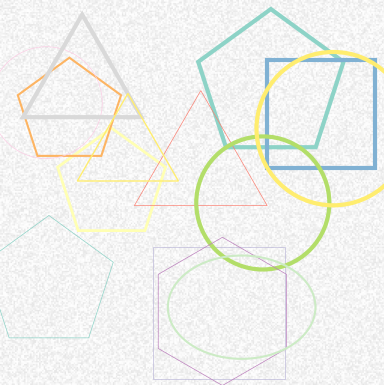[{"shape": "pentagon", "thickness": 0.5, "radius": 0.88, "center": [0.127, 0.265]}, {"shape": "pentagon", "thickness": 3, "radius": 0.99, "center": [0.704, 0.778]}, {"shape": "pentagon", "thickness": 2, "radius": 0.74, "center": [0.29, 0.52]}, {"shape": "square", "thickness": 0.5, "radius": 0.86, "center": [0.568, 0.186]}, {"shape": "triangle", "thickness": 0.5, "radius": 1.0, "center": [0.521, 0.566]}, {"shape": "square", "thickness": 3, "radius": 0.7, "center": [0.833, 0.705]}, {"shape": "pentagon", "thickness": 1.5, "radius": 0.7, "center": [0.18, 0.709]}, {"shape": "circle", "thickness": 3, "radius": 0.86, "center": [0.683, 0.473]}, {"shape": "circle", "thickness": 0.5, "radius": 0.73, "center": [0.12, 0.733]}, {"shape": "triangle", "thickness": 3, "radius": 0.89, "center": [0.213, 0.784]}, {"shape": "hexagon", "thickness": 0.5, "radius": 0.96, "center": [0.578, 0.191]}, {"shape": "oval", "thickness": 1.5, "radius": 0.96, "center": [0.628, 0.202]}, {"shape": "triangle", "thickness": 1, "radius": 0.76, "center": [0.332, 0.606]}, {"shape": "circle", "thickness": 3, "radius": 1.0, "center": [0.865, 0.666]}]